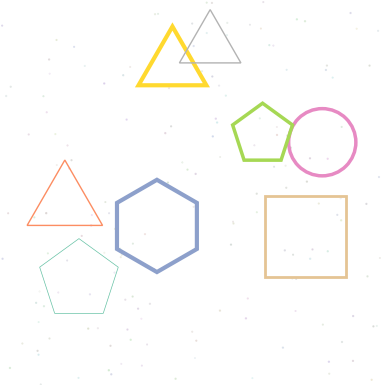[{"shape": "pentagon", "thickness": 0.5, "radius": 0.54, "center": [0.205, 0.273]}, {"shape": "triangle", "thickness": 1, "radius": 0.57, "center": [0.168, 0.471]}, {"shape": "hexagon", "thickness": 3, "radius": 0.6, "center": [0.408, 0.413]}, {"shape": "circle", "thickness": 2.5, "radius": 0.44, "center": [0.837, 0.631]}, {"shape": "pentagon", "thickness": 2.5, "radius": 0.41, "center": [0.682, 0.65]}, {"shape": "triangle", "thickness": 3, "radius": 0.51, "center": [0.448, 0.829]}, {"shape": "square", "thickness": 2, "radius": 0.53, "center": [0.793, 0.386]}, {"shape": "triangle", "thickness": 1, "radius": 0.46, "center": [0.546, 0.883]}]